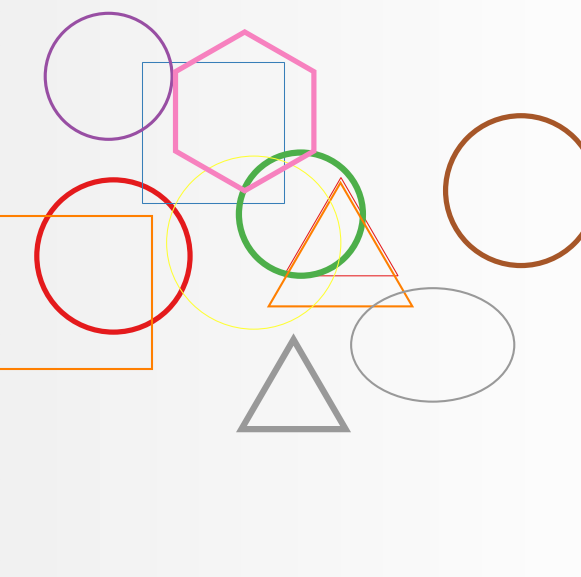[{"shape": "triangle", "thickness": 0.5, "radius": 0.57, "center": [0.587, 0.578]}, {"shape": "circle", "thickness": 2.5, "radius": 0.66, "center": [0.195, 0.556]}, {"shape": "square", "thickness": 0.5, "radius": 0.61, "center": [0.366, 0.77]}, {"shape": "circle", "thickness": 3, "radius": 0.53, "center": [0.518, 0.628]}, {"shape": "circle", "thickness": 1.5, "radius": 0.55, "center": [0.187, 0.867]}, {"shape": "triangle", "thickness": 1, "radius": 0.71, "center": [0.586, 0.54]}, {"shape": "square", "thickness": 1, "radius": 0.66, "center": [0.129, 0.493]}, {"shape": "circle", "thickness": 0.5, "radius": 0.75, "center": [0.437, 0.579]}, {"shape": "circle", "thickness": 2.5, "radius": 0.65, "center": [0.896, 0.669]}, {"shape": "hexagon", "thickness": 2.5, "radius": 0.69, "center": [0.421, 0.806]}, {"shape": "triangle", "thickness": 3, "radius": 0.52, "center": [0.505, 0.308]}, {"shape": "oval", "thickness": 1, "radius": 0.7, "center": [0.744, 0.402]}]